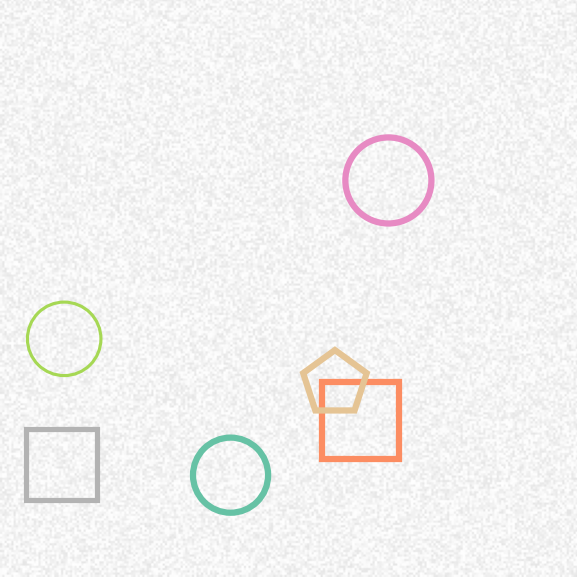[{"shape": "circle", "thickness": 3, "radius": 0.33, "center": [0.399, 0.176]}, {"shape": "square", "thickness": 3, "radius": 0.33, "center": [0.623, 0.27]}, {"shape": "circle", "thickness": 3, "radius": 0.37, "center": [0.673, 0.687]}, {"shape": "circle", "thickness": 1.5, "radius": 0.32, "center": [0.111, 0.412]}, {"shape": "pentagon", "thickness": 3, "radius": 0.29, "center": [0.58, 0.335]}, {"shape": "square", "thickness": 2.5, "radius": 0.31, "center": [0.106, 0.195]}]